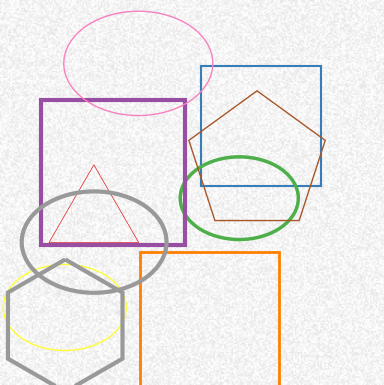[{"shape": "triangle", "thickness": 0.5, "radius": 0.67, "center": [0.244, 0.437]}, {"shape": "square", "thickness": 1.5, "radius": 0.78, "center": [0.679, 0.673]}, {"shape": "oval", "thickness": 2.5, "radius": 0.77, "center": [0.622, 0.485]}, {"shape": "square", "thickness": 3, "radius": 0.94, "center": [0.293, 0.551]}, {"shape": "square", "thickness": 2, "radius": 0.9, "center": [0.545, 0.165]}, {"shape": "oval", "thickness": 1, "radius": 0.8, "center": [0.168, 0.201]}, {"shape": "pentagon", "thickness": 1, "radius": 0.93, "center": [0.668, 0.578]}, {"shape": "oval", "thickness": 1, "radius": 0.97, "center": [0.359, 0.835]}, {"shape": "hexagon", "thickness": 3, "radius": 0.86, "center": [0.169, 0.154]}, {"shape": "oval", "thickness": 3, "radius": 0.94, "center": [0.244, 0.371]}]